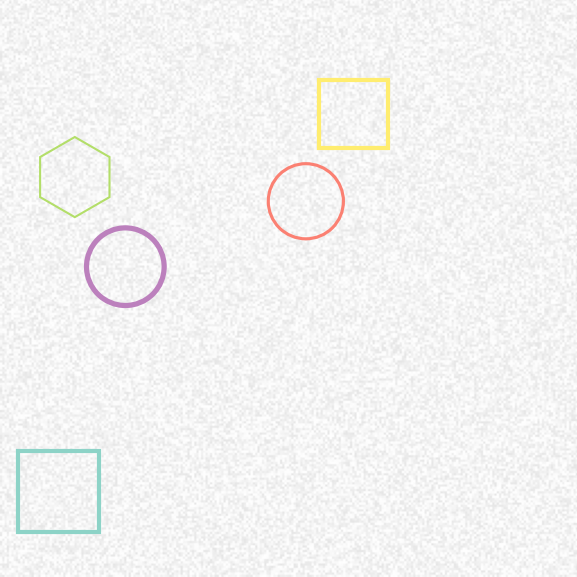[{"shape": "square", "thickness": 2, "radius": 0.35, "center": [0.102, 0.148]}, {"shape": "circle", "thickness": 1.5, "radius": 0.33, "center": [0.53, 0.651]}, {"shape": "hexagon", "thickness": 1, "radius": 0.35, "center": [0.13, 0.692]}, {"shape": "circle", "thickness": 2.5, "radius": 0.34, "center": [0.217, 0.537]}, {"shape": "square", "thickness": 2, "radius": 0.3, "center": [0.612, 0.802]}]